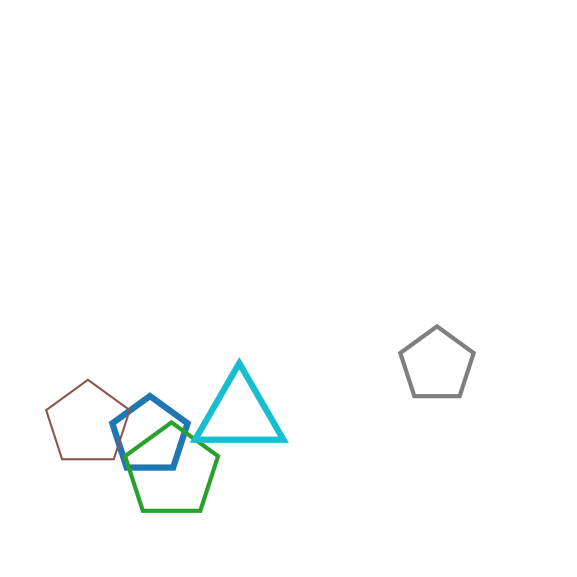[{"shape": "pentagon", "thickness": 3, "radius": 0.34, "center": [0.26, 0.245]}, {"shape": "pentagon", "thickness": 2, "radius": 0.42, "center": [0.297, 0.183]}, {"shape": "pentagon", "thickness": 1, "radius": 0.38, "center": [0.152, 0.265]}, {"shape": "pentagon", "thickness": 2, "radius": 0.33, "center": [0.757, 0.367]}, {"shape": "triangle", "thickness": 3, "radius": 0.44, "center": [0.414, 0.282]}]